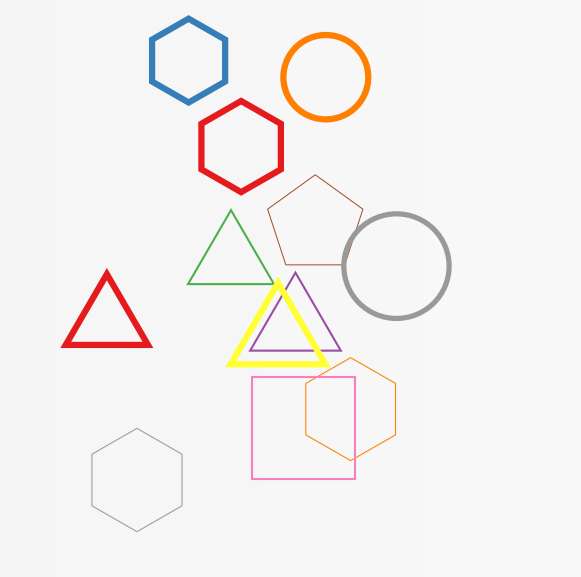[{"shape": "triangle", "thickness": 3, "radius": 0.41, "center": [0.184, 0.443]}, {"shape": "hexagon", "thickness": 3, "radius": 0.39, "center": [0.415, 0.745]}, {"shape": "hexagon", "thickness": 3, "radius": 0.36, "center": [0.325, 0.894]}, {"shape": "triangle", "thickness": 1, "radius": 0.43, "center": [0.397, 0.55]}, {"shape": "triangle", "thickness": 1, "radius": 0.45, "center": [0.508, 0.437]}, {"shape": "hexagon", "thickness": 0.5, "radius": 0.45, "center": [0.603, 0.291]}, {"shape": "circle", "thickness": 3, "radius": 0.37, "center": [0.561, 0.865]}, {"shape": "triangle", "thickness": 3, "radius": 0.47, "center": [0.478, 0.415]}, {"shape": "pentagon", "thickness": 0.5, "radius": 0.43, "center": [0.542, 0.61]}, {"shape": "square", "thickness": 1, "radius": 0.44, "center": [0.522, 0.258]}, {"shape": "circle", "thickness": 2.5, "radius": 0.45, "center": [0.682, 0.538]}, {"shape": "hexagon", "thickness": 0.5, "radius": 0.45, "center": [0.236, 0.168]}]